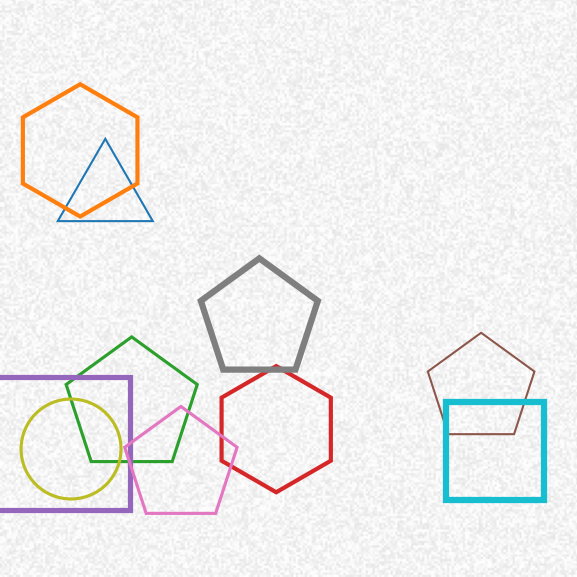[{"shape": "triangle", "thickness": 1, "radius": 0.48, "center": [0.182, 0.664]}, {"shape": "hexagon", "thickness": 2, "radius": 0.57, "center": [0.139, 0.739]}, {"shape": "pentagon", "thickness": 1.5, "radius": 0.6, "center": [0.228, 0.296]}, {"shape": "hexagon", "thickness": 2, "radius": 0.55, "center": [0.478, 0.256]}, {"shape": "square", "thickness": 2.5, "radius": 0.58, "center": [0.11, 0.232]}, {"shape": "pentagon", "thickness": 1, "radius": 0.49, "center": [0.833, 0.326]}, {"shape": "pentagon", "thickness": 1.5, "radius": 0.51, "center": [0.313, 0.193]}, {"shape": "pentagon", "thickness": 3, "radius": 0.53, "center": [0.449, 0.445]}, {"shape": "circle", "thickness": 1.5, "radius": 0.43, "center": [0.123, 0.222]}, {"shape": "square", "thickness": 3, "radius": 0.42, "center": [0.858, 0.217]}]